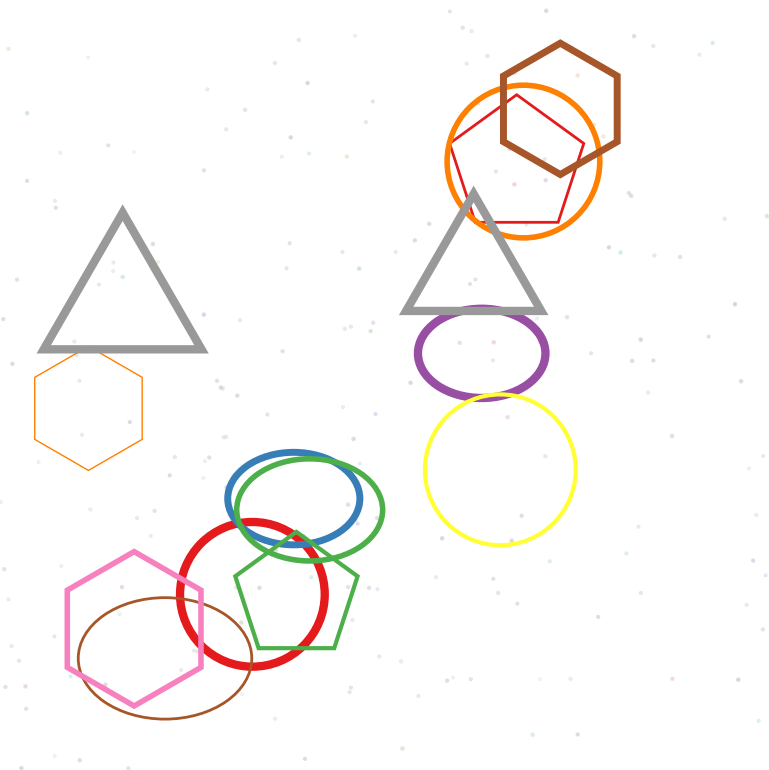[{"shape": "circle", "thickness": 3, "radius": 0.47, "center": [0.328, 0.228]}, {"shape": "pentagon", "thickness": 1, "radius": 0.46, "center": [0.671, 0.785]}, {"shape": "oval", "thickness": 2.5, "radius": 0.43, "center": [0.382, 0.352]}, {"shape": "pentagon", "thickness": 1.5, "radius": 0.42, "center": [0.385, 0.226]}, {"shape": "oval", "thickness": 2, "radius": 0.47, "center": [0.402, 0.338]}, {"shape": "oval", "thickness": 3, "radius": 0.41, "center": [0.626, 0.541]}, {"shape": "circle", "thickness": 2, "radius": 0.5, "center": [0.68, 0.79]}, {"shape": "hexagon", "thickness": 0.5, "radius": 0.4, "center": [0.115, 0.47]}, {"shape": "circle", "thickness": 1.5, "radius": 0.49, "center": [0.65, 0.39]}, {"shape": "oval", "thickness": 1, "radius": 0.56, "center": [0.214, 0.145]}, {"shape": "hexagon", "thickness": 2.5, "radius": 0.43, "center": [0.728, 0.859]}, {"shape": "hexagon", "thickness": 2, "radius": 0.5, "center": [0.174, 0.183]}, {"shape": "triangle", "thickness": 3, "radius": 0.51, "center": [0.615, 0.647]}, {"shape": "triangle", "thickness": 3, "radius": 0.59, "center": [0.159, 0.605]}]